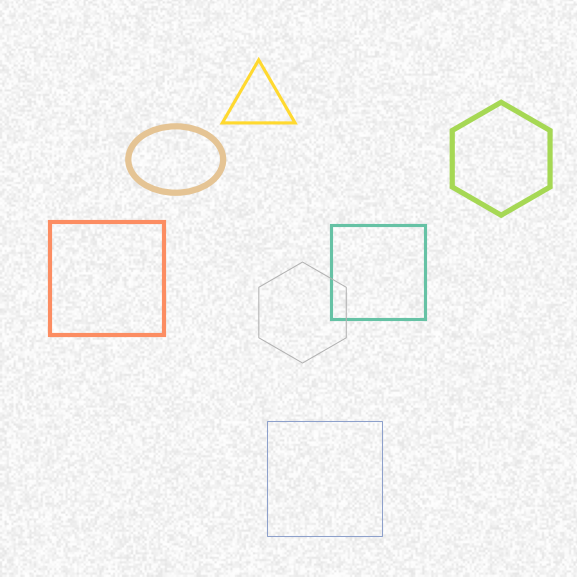[{"shape": "square", "thickness": 1.5, "radius": 0.41, "center": [0.655, 0.528]}, {"shape": "square", "thickness": 2, "radius": 0.49, "center": [0.185, 0.517]}, {"shape": "square", "thickness": 0.5, "radius": 0.5, "center": [0.563, 0.17]}, {"shape": "hexagon", "thickness": 2.5, "radius": 0.49, "center": [0.868, 0.724]}, {"shape": "triangle", "thickness": 1.5, "radius": 0.36, "center": [0.448, 0.823]}, {"shape": "oval", "thickness": 3, "radius": 0.41, "center": [0.304, 0.723]}, {"shape": "hexagon", "thickness": 0.5, "radius": 0.44, "center": [0.524, 0.458]}]